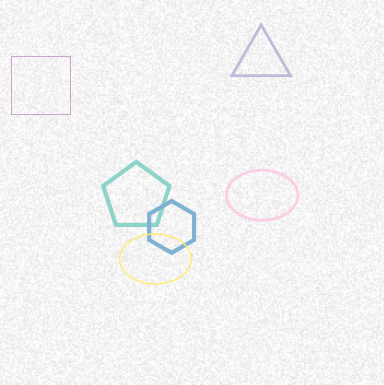[{"shape": "pentagon", "thickness": 3, "radius": 0.45, "center": [0.354, 0.489]}, {"shape": "triangle", "thickness": 2, "radius": 0.44, "center": [0.678, 0.847]}, {"shape": "hexagon", "thickness": 3, "radius": 0.34, "center": [0.446, 0.411]}, {"shape": "oval", "thickness": 2, "radius": 0.46, "center": [0.681, 0.493]}, {"shape": "square", "thickness": 0.5, "radius": 0.38, "center": [0.106, 0.78]}, {"shape": "oval", "thickness": 1, "radius": 0.46, "center": [0.404, 0.327]}]